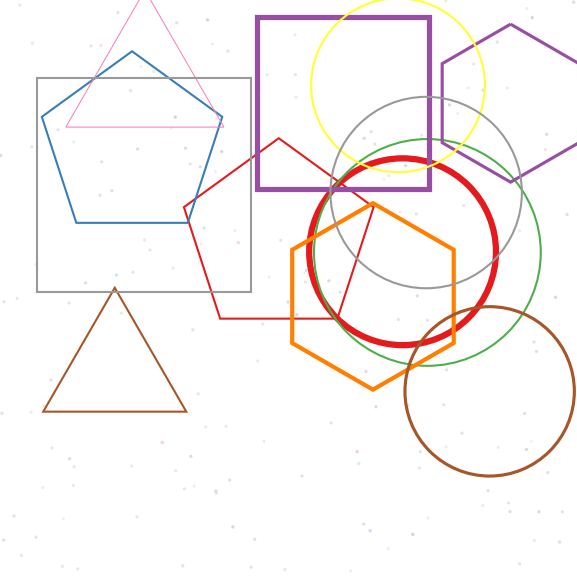[{"shape": "pentagon", "thickness": 1, "radius": 0.86, "center": [0.483, 0.587]}, {"shape": "circle", "thickness": 3, "radius": 0.81, "center": [0.697, 0.563]}, {"shape": "pentagon", "thickness": 1, "radius": 0.82, "center": [0.229, 0.746]}, {"shape": "circle", "thickness": 1, "radius": 0.98, "center": [0.74, 0.562]}, {"shape": "hexagon", "thickness": 1.5, "radius": 0.68, "center": [0.884, 0.821]}, {"shape": "square", "thickness": 2.5, "radius": 0.74, "center": [0.594, 0.82]}, {"shape": "hexagon", "thickness": 2, "radius": 0.81, "center": [0.646, 0.486]}, {"shape": "circle", "thickness": 1, "radius": 0.75, "center": [0.689, 0.851]}, {"shape": "triangle", "thickness": 1, "radius": 0.71, "center": [0.199, 0.358]}, {"shape": "circle", "thickness": 1.5, "radius": 0.73, "center": [0.848, 0.321]}, {"shape": "triangle", "thickness": 0.5, "radius": 0.79, "center": [0.251, 0.858]}, {"shape": "circle", "thickness": 1, "radius": 0.83, "center": [0.738, 0.666]}, {"shape": "square", "thickness": 1, "radius": 0.93, "center": [0.25, 0.679]}]